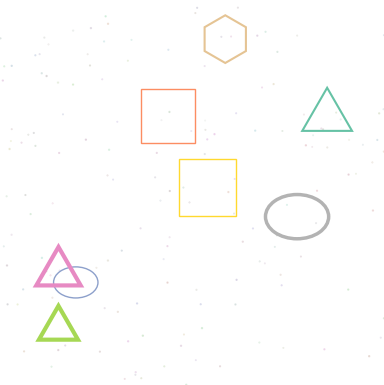[{"shape": "triangle", "thickness": 1.5, "radius": 0.37, "center": [0.85, 0.697]}, {"shape": "square", "thickness": 1, "radius": 0.35, "center": [0.437, 0.7]}, {"shape": "oval", "thickness": 1, "radius": 0.29, "center": [0.197, 0.266]}, {"shape": "triangle", "thickness": 3, "radius": 0.33, "center": [0.152, 0.292]}, {"shape": "triangle", "thickness": 3, "radius": 0.29, "center": [0.152, 0.147]}, {"shape": "square", "thickness": 1, "radius": 0.37, "center": [0.539, 0.513]}, {"shape": "hexagon", "thickness": 1.5, "radius": 0.31, "center": [0.585, 0.898]}, {"shape": "oval", "thickness": 2.5, "radius": 0.41, "center": [0.772, 0.437]}]